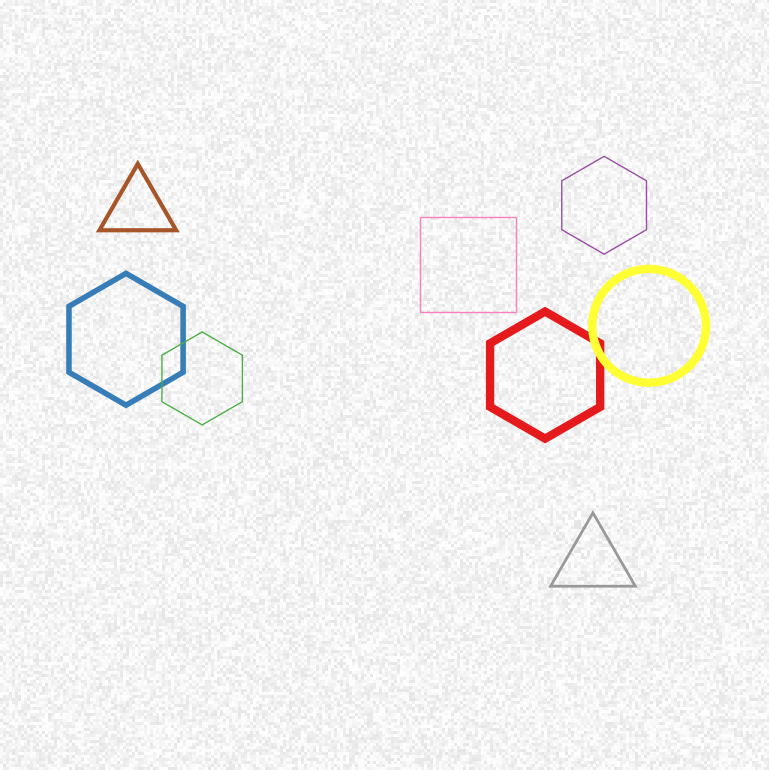[{"shape": "hexagon", "thickness": 3, "radius": 0.41, "center": [0.708, 0.513]}, {"shape": "hexagon", "thickness": 2, "radius": 0.43, "center": [0.164, 0.559]}, {"shape": "hexagon", "thickness": 0.5, "radius": 0.3, "center": [0.263, 0.509]}, {"shape": "hexagon", "thickness": 0.5, "radius": 0.32, "center": [0.785, 0.733]}, {"shape": "circle", "thickness": 3, "radius": 0.37, "center": [0.843, 0.577]}, {"shape": "triangle", "thickness": 1.5, "radius": 0.29, "center": [0.179, 0.73]}, {"shape": "square", "thickness": 0.5, "radius": 0.31, "center": [0.608, 0.656]}, {"shape": "triangle", "thickness": 1, "radius": 0.32, "center": [0.77, 0.27]}]